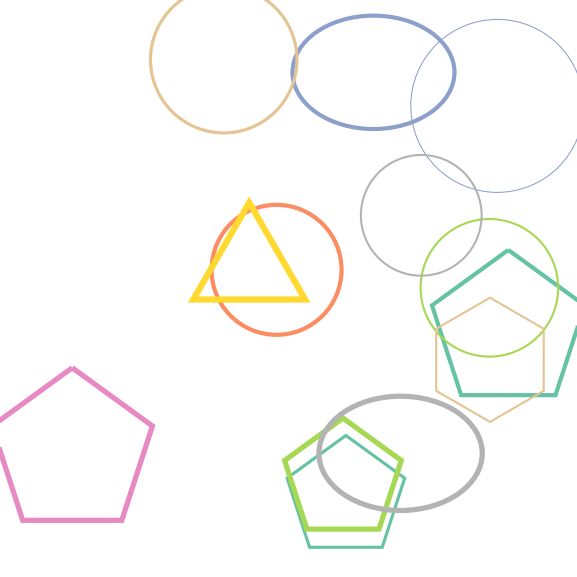[{"shape": "pentagon", "thickness": 1.5, "radius": 0.54, "center": [0.599, 0.138]}, {"shape": "pentagon", "thickness": 2, "radius": 0.7, "center": [0.88, 0.427]}, {"shape": "circle", "thickness": 2, "radius": 0.56, "center": [0.479, 0.532]}, {"shape": "circle", "thickness": 0.5, "radius": 0.75, "center": [0.861, 0.816]}, {"shape": "oval", "thickness": 2, "radius": 0.7, "center": [0.647, 0.874]}, {"shape": "pentagon", "thickness": 2.5, "radius": 0.73, "center": [0.125, 0.216]}, {"shape": "circle", "thickness": 1, "radius": 0.6, "center": [0.847, 0.501]}, {"shape": "pentagon", "thickness": 2.5, "radius": 0.53, "center": [0.594, 0.169]}, {"shape": "triangle", "thickness": 3, "radius": 0.56, "center": [0.432, 0.536]}, {"shape": "hexagon", "thickness": 1, "radius": 0.54, "center": [0.848, 0.376]}, {"shape": "circle", "thickness": 1.5, "radius": 0.63, "center": [0.387, 0.896]}, {"shape": "circle", "thickness": 1, "radius": 0.52, "center": [0.729, 0.626]}, {"shape": "oval", "thickness": 2.5, "radius": 0.71, "center": [0.694, 0.214]}]